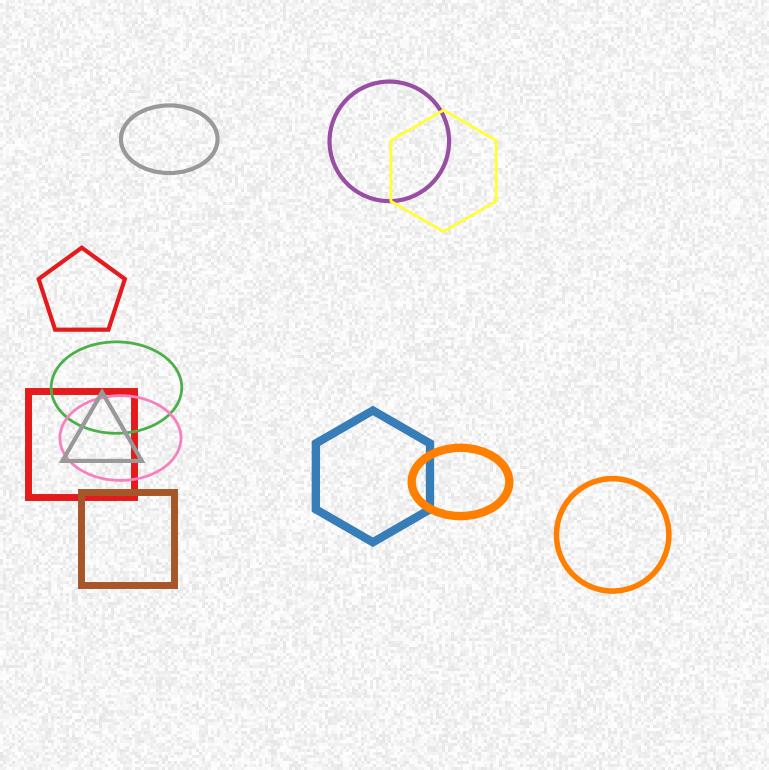[{"shape": "pentagon", "thickness": 1.5, "radius": 0.29, "center": [0.106, 0.619]}, {"shape": "square", "thickness": 2.5, "radius": 0.34, "center": [0.106, 0.423]}, {"shape": "hexagon", "thickness": 3, "radius": 0.43, "center": [0.484, 0.381]}, {"shape": "oval", "thickness": 1, "radius": 0.42, "center": [0.151, 0.497]}, {"shape": "circle", "thickness": 1.5, "radius": 0.39, "center": [0.506, 0.816]}, {"shape": "circle", "thickness": 2, "radius": 0.36, "center": [0.796, 0.305]}, {"shape": "oval", "thickness": 3, "radius": 0.32, "center": [0.598, 0.374]}, {"shape": "hexagon", "thickness": 1, "radius": 0.39, "center": [0.576, 0.778]}, {"shape": "square", "thickness": 2.5, "radius": 0.3, "center": [0.166, 0.301]}, {"shape": "oval", "thickness": 1, "radius": 0.39, "center": [0.156, 0.431]}, {"shape": "oval", "thickness": 1.5, "radius": 0.31, "center": [0.22, 0.819]}, {"shape": "triangle", "thickness": 1.5, "radius": 0.3, "center": [0.133, 0.431]}]